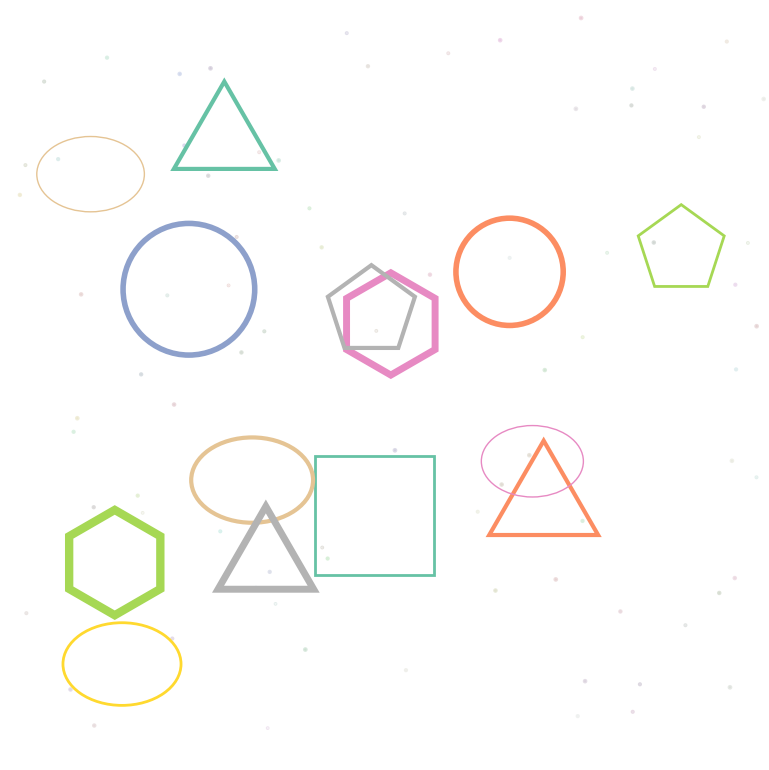[{"shape": "square", "thickness": 1, "radius": 0.39, "center": [0.487, 0.33]}, {"shape": "triangle", "thickness": 1.5, "radius": 0.38, "center": [0.291, 0.818]}, {"shape": "triangle", "thickness": 1.5, "radius": 0.41, "center": [0.706, 0.346]}, {"shape": "circle", "thickness": 2, "radius": 0.35, "center": [0.662, 0.647]}, {"shape": "circle", "thickness": 2, "radius": 0.43, "center": [0.245, 0.624]}, {"shape": "hexagon", "thickness": 2.5, "radius": 0.33, "center": [0.508, 0.579]}, {"shape": "oval", "thickness": 0.5, "radius": 0.33, "center": [0.691, 0.401]}, {"shape": "pentagon", "thickness": 1, "radius": 0.29, "center": [0.885, 0.675]}, {"shape": "hexagon", "thickness": 3, "radius": 0.34, "center": [0.149, 0.269]}, {"shape": "oval", "thickness": 1, "radius": 0.38, "center": [0.158, 0.138]}, {"shape": "oval", "thickness": 0.5, "radius": 0.35, "center": [0.118, 0.774]}, {"shape": "oval", "thickness": 1.5, "radius": 0.4, "center": [0.327, 0.377]}, {"shape": "triangle", "thickness": 2.5, "radius": 0.36, "center": [0.345, 0.271]}, {"shape": "pentagon", "thickness": 1.5, "radius": 0.3, "center": [0.482, 0.596]}]